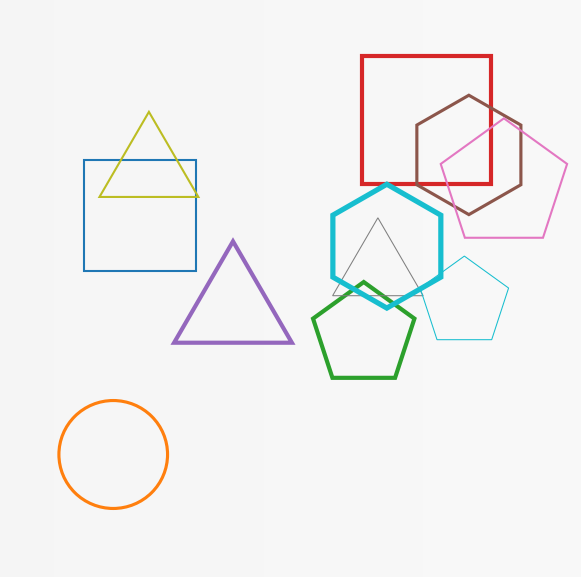[{"shape": "square", "thickness": 1, "radius": 0.48, "center": [0.241, 0.626]}, {"shape": "circle", "thickness": 1.5, "radius": 0.47, "center": [0.195, 0.212]}, {"shape": "pentagon", "thickness": 2, "radius": 0.46, "center": [0.626, 0.419]}, {"shape": "square", "thickness": 2, "radius": 0.56, "center": [0.734, 0.791]}, {"shape": "triangle", "thickness": 2, "radius": 0.59, "center": [0.401, 0.464]}, {"shape": "hexagon", "thickness": 1.5, "radius": 0.52, "center": [0.807, 0.731]}, {"shape": "pentagon", "thickness": 1, "radius": 0.57, "center": [0.867, 0.68]}, {"shape": "triangle", "thickness": 0.5, "radius": 0.45, "center": [0.65, 0.532]}, {"shape": "triangle", "thickness": 1, "radius": 0.49, "center": [0.256, 0.707]}, {"shape": "pentagon", "thickness": 0.5, "radius": 0.4, "center": [0.799, 0.476]}, {"shape": "hexagon", "thickness": 2.5, "radius": 0.54, "center": [0.666, 0.573]}]